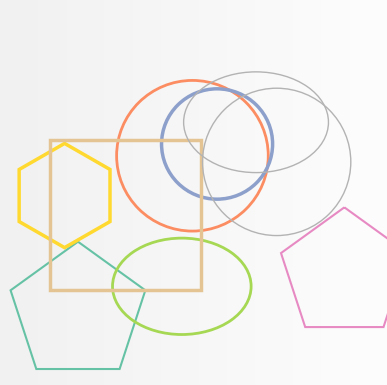[{"shape": "pentagon", "thickness": 1.5, "radius": 0.91, "center": [0.201, 0.189]}, {"shape": "circle", "thickness": 2, "radius": 0.98, "center": [0.497, 0.595]}, {"shape": "circle", "thickness": 2.5, "radius": 0.72, "center": [0.56, 0.626]}, {"shape": "pentagon", "thickness": 1.5, "radius": 0.86, "center": [0.889, 0.29]}, {"shape": "oval", "thickness": 2, "radius": 0.89, "center": [0.469, 0.256]}, {"shape": "hexagon", "thickness": 2.5, "radius": 0.68, "center": [0.167, 0.492]}, {"shape": "square", "thickness": 2.5, "radius": 0.98, "center": [0.324, 0.441]}, {"shape": "circle", "thickness": 1, "radius": 0.96, "center": [0.714, 0.58]}, {"shape": "oval", "thickness": 1, "radius": 0.93, "center": [0.661, 0.683]}]